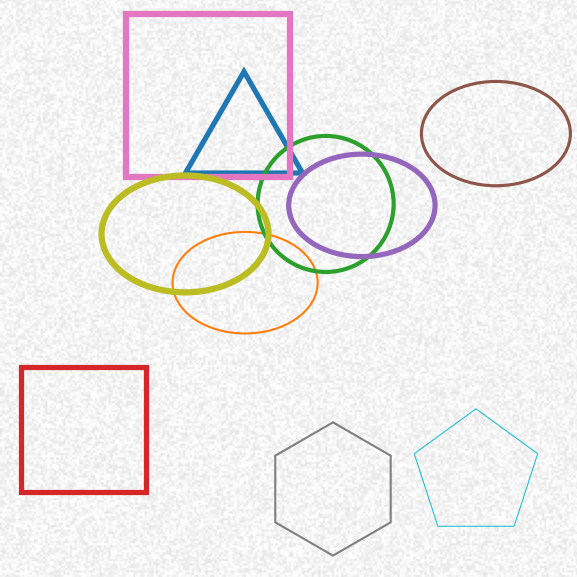[{"shape": "triangle", "thickness": 2.5, "radius": 0.59, "center": [0.423, 0.758]}, {"shape": "oval", "thickness": 1, "radius": 0.63, "center": [0.424, 0.51]}, {"shape": "circle", "thickness": 2, "radius": 0.59, "center": [0.564, 0.646]}, {"shape": "square", "thickness": 2.5, "radius": 0.54, "center": [0.144, 0.256]}, {"shape": "oval", "thickness": 2.5, "radius": 0.63, "center": [0.627, 0.644]}, {"shape": "oval", "thickness": 1.5, "radius": 0.65, "center": [0.859, 0.768]}, {"shape": "square", "thickness": 3, "radius": 0.71, "center": [0.36, 0.834]}, {"shape": "hexagon", "thickness": 1, "radius": 0.58, "center": [0.577, 0.152]}, {"shape": "oval", "thickness": 3, "radius": 0.72, "center": [0.32, 0.594]}, {"shape": "pentagon", "thickness": 0.5, "radius": 0.56, "center": [0.824, 0.179]}]